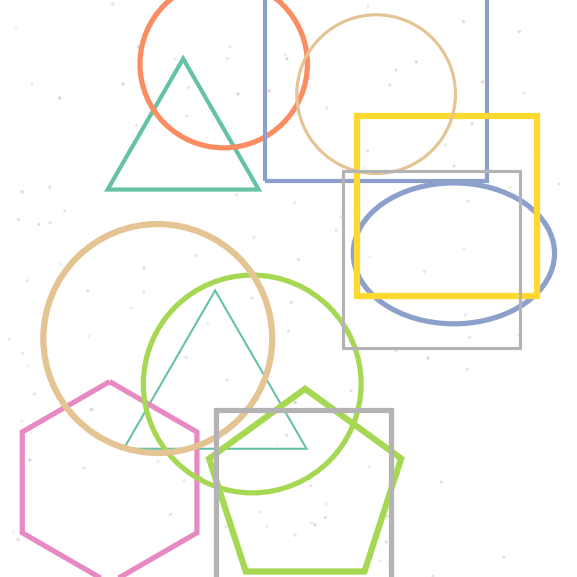[{"shape": "triangle", "thickness": 1, "radius": 0.91, "center": [0.373, 0.313]}, {"shape": "triangle", "thickness": 2, "radius": 0.76, "center": [0.317, 0.746]}, {"shape": "circle", "thickness": 2.5, "radius": 0.72, "center": [0.387, 0.888]}, {"shape": "square", "thickness": 2, "radius": 0.96, "center": [0.651, 0.878]}, {"shape": "oval", "thickness": 2.5, "radius": 0.87, "center": [0.786, 0.56]}, {"shape": "hexagon", "thickness": 2.5, "radius": 0.87, "center": [0.19, 0.164]}, {"shape": "pentagon", "thickness": 3, "radius": 0.87, "center": [0.528, 0.151]}, {"shape": "circle", "thickness": 2.5, "radius": 0.94, "center": [0.437, 0.334]}, {"shape": "square", "thickness": 3, "radius": 0.78, "center": [0.774, 0.642]}, {"shape": "circle", "thickness": 1.5, "radius": 0.69, "center": [0.651, 0.836]}, {"shape": "circle", "thickness": 3, "radius": 0.99, "center": [0.273, 0.413]}, {"shape": "square", "thickness": 2.5, "radius": 0.76, "center": [0.525, 0.138]}, {"shape": "square", "thickness": 1.5, "radius": 0.77, "center": [0.747, 0.55]}]